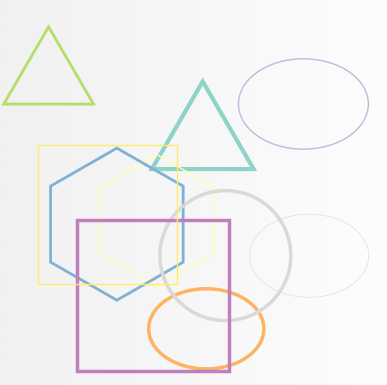[{"shape": "triangle", "thickness": 3, "radius": 0.76, "center": [0.523, 0.637]}, {"shape": "hexagon", "thickness": 1, "radius": 0.85, "center": [0.405, 0.428]}, {"shape": "oval", "thickness": 1, "radius": 0.84, "center": [0.783, 0.73]}, {"shape": "hexagon", "thickness": 2, "radius": 0.99, "center": [0.302, 0.418]}, {"shape": "oval", "thickness": 2.5, "radius": 0.74, "center": [0.532, 0.146]}, {"shape": "triangle", "thickness": 2, "radius": 0.67, "center": [0.125, 0.797]}, {"shape": "circle", "thickness": 2.5, "radius": 0.84, "center": [0.582, 0.336]}, {"shape": "square", "thickness": 2.5, "radius": 0.98, "center": [0.395, 0.233]}, {"shape": "oval", "thickness": 0.5, "radius": 0.77, "center": [0.798, 0.336]}, {"shape": "square", "thickness": 1, "radius": 0.9, "center": [0.277, 0.443]}]